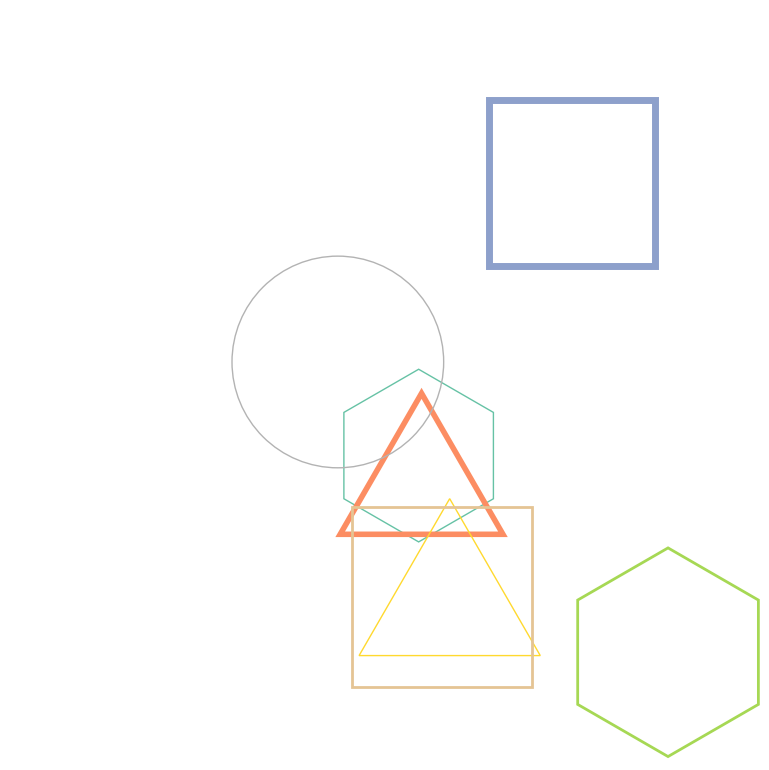[{"shape": "hexagon", "thickness": 0.5, "radius": 0.56, "center": [0.544, 0.408]}, {"shape": "triangle", "thickness": 2, "radius": 0.61, "center": [0.547, 0.367]}, {"shape": "square", "thickness": 2.5, "radius": 0.54, "center": [0.743, 0.762]}, {"shape": "hexagon", "thickness": 1, "radius": 0.68, "center": [0.868, 0.153]}, {"shape": "triangle", "thickness": 0.5, "radius": 0.68, "center": [0.584, 0.217]}, {"shape": "square", "thickness": 1, "radius": 0.59, "center": [0.574, 0.225]}, {"shape": "circle", "thickness": 0.5, "radius": 0.69, "center": [0.439, 0.53]}]